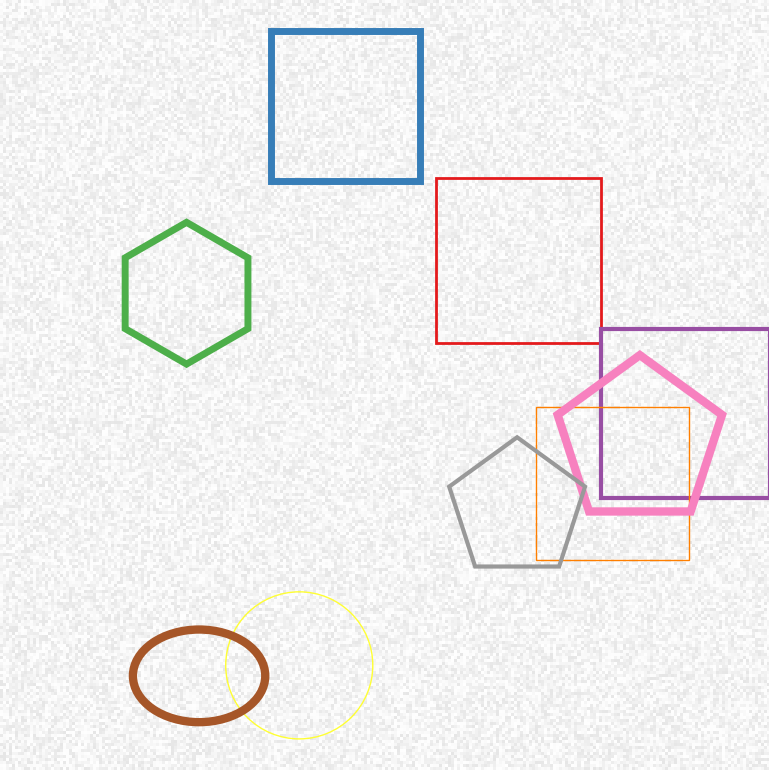[{"shape": "square", "thickness": 1, "radius": 0.54, "center": [0.674, 0.662]}, {"shape": "square", "thickness": 2.5, "radius": 0.49, "center": [0.449, 0.863]}, {"shape": "hexagon", "thickness": 2.5, "radius": 0.46, "center": [0.242, 0.619]}, {"shape": "square", "thickness": 1.5, "radius": 0.55, "center": [0.89, 0.463]}, {"shape": "square", "thickness": 0.5, "radius": 0.5, "center": [0.795, 0.372]}, {"shape": "circle", "thickness": 0.5, "radius": 0.48, "center": [0.389, 0.136]}, {"shape": "oval", "thickness": 3, "radius": 0.43, "center": [0.259, 0.122]}, {"shape": "pentagon", "thickness": 3, "radius": 0.56, "center": [0.831, 0.427]}, {"shape": "pentagon", "thickness": 1.5, "radius": 0.46, "center": [0.672, 0.339]}]